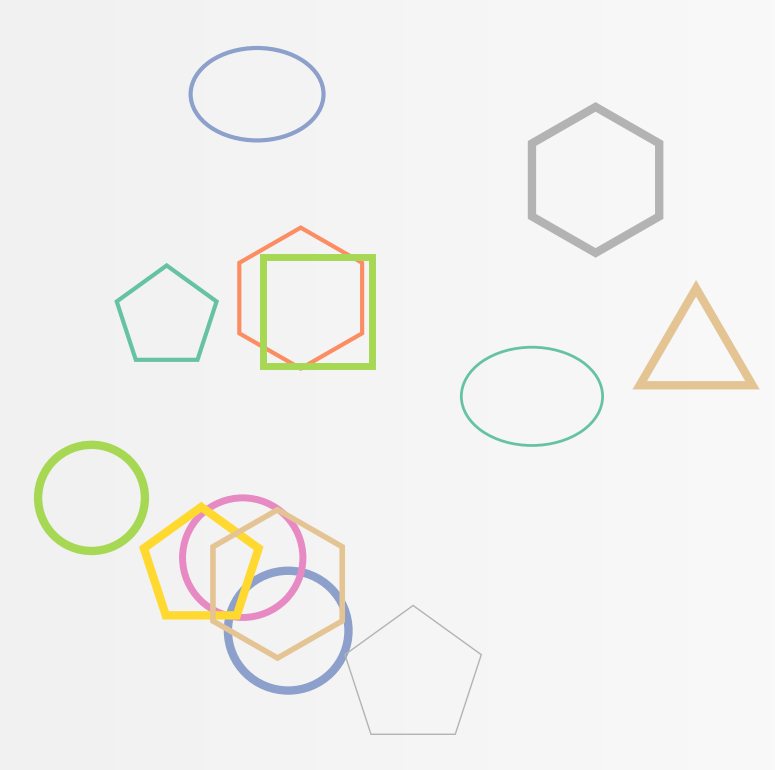[{"shape": "pentagon", "thickness": 1.5, "radius": 0.34, "center": [0.215, 0.588]}, {"shape": "oval", "thickness": 1, "radius": 0.46, "center": [0.686, 0.485]}, {"shape": "hexagon", "thickness": 1.5, "radius": 0.46, "center": [0.388, 0.613]}, {"shape": "oval", "thickness": 1.5, "radius": 0.43, "center": [0.332, 0.878]}, {"shape": "circle", "thickness": 3, "radius": 0.39, "center": [0.372, 0.181]}, {"shape": "circle", "thickness": 2.5, "radius": 0.39, "center": [0.313, 0.276]}, {"shape": "circle", "thickness": 3, "radius": 0.34, "center": [0.118, 0.353]}, {"shape": "square", "thickness": 2.5, "radius": 0.35, "center": [0.41, 0.596]}, {"shape": "pentagon", "thickness": 3, "radius": 0.39, "center": [0.26, 0.264]}, {"shape": "hexagon", "thickness": 2, "radius": 0.48, "center": [0.358, 0.242]}, {"shape": "triangle", "thickness": 3, "radius": 0.42, "center": [0.898, 0.542]}, {"shape": "pentagon", "thickness": 0.5, "radius": 0.46, "center": [0.533, 0.121]}, {"shape": "hexagon", "thickness": 3, "radius": 0.47, "center": [0.769, 0.766]}]